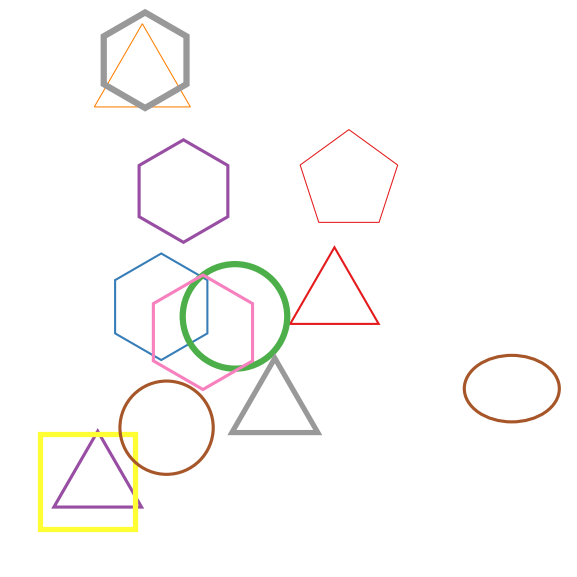[{"shape": "pentagon", "thickness": 0.5, "radius": 0.44, "center": [0.604, 0.686]}, {"shape": "triangle", "thickness": 1, "radius": 0.44, "center": [0.579, 0.482]}, {"shape": "hexagon", "thickness": 1, "radius": 0.46, "center": [0.279, 0.468]}, {"shape": "circle", "thickness": 3, "radius": 0.45, "center": [0.407, 0.451]}, {"shape": "triangle", "thickness": 1.5, "radius": 0.44, "center": [0.169, 0.165]}, {"shape": "hexagon", "thickness": 1.5, "radius": 0.44, "center": [0.318, 0.668]}, {"shape": "triangle", "thickness": 0.5, "radius": 0.48, "center": [0.246, 0.862]}, {"shape": "square", "thickness": 2.5, "radius": 0.41, "center": [0.151, 0.165]}, {"shape": "oval", "thickness": 1.5, "radius": 0.41, "center": [0.886, 0.326]}, {"shape": "circle", "thickness": 1.5, "radius": 0.4, "center": [0.288, 0.259]}, {"shape": "hexagon", "thickness": 1.5, "radius": 0.5, "center": [0.351, 0.424]}, {"shape": "hexagon", "thickness": 3, "radius": 0.41, "center": [0.251, 0.895]}, {"shape": "triangle", "thickness": 2.5, "radius": 0.43, "center": [0.476, 0.293]}]